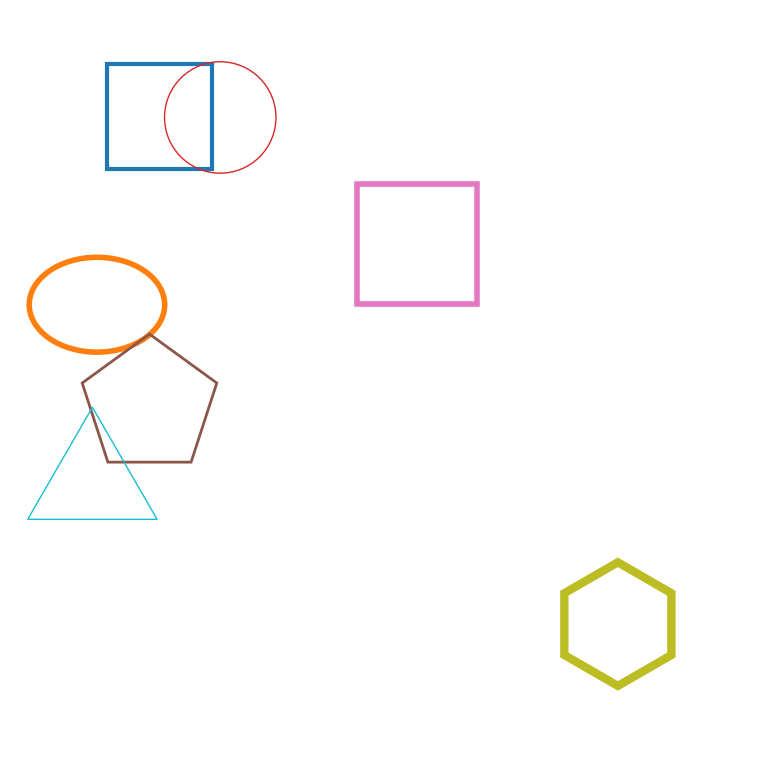[{"shape": "square", "thickness": 1.5, "radius": 0.34, "center": [0.207, 0.848]}, {"shape": "oval", "thickness": 2, "radius": 0.44, "center": [0.126, 0.604]}, {"shape": "circle", "thickness": 0.5, "radius": 0.36, "center": [0.286, 0.847]}, {"shape": "pentagon", "thickness": 1, "radius": 0.46, "center": [0.194, 0.474]}, {"shape": "square", "thickness": 2, "radius": 0.39, "center": [0.541, 0.683]}, {"shape": "hexagon", "thickness": 3, "radius": 0.4, "center": [0.802, 0.189]}, {"shape": "triangle", "thickness": 0.5, "radius": 0.49, "center": [0.12, 0.374]}]